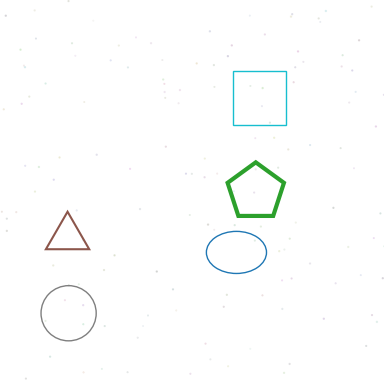[{"shape": "oval", "thickness": 1, "radius": 0.39, "center": [0.614, 0.344]}, {"shape": "pentagon", "thickness": 3, "radius": 0.38, "center": [0.664, 0.501]}, {"shape": "triangle", "thickness": 1.5, "radius": 0.32, "center": [0.175, 0.385]}, {"shape": "circle", "thickness": 1, "radius": 0.36, "center": [0.178, 0.186]}, {"shape": "square", "thickness": 1, "radius": 0.35, "center": [0.675, 0.745]}]